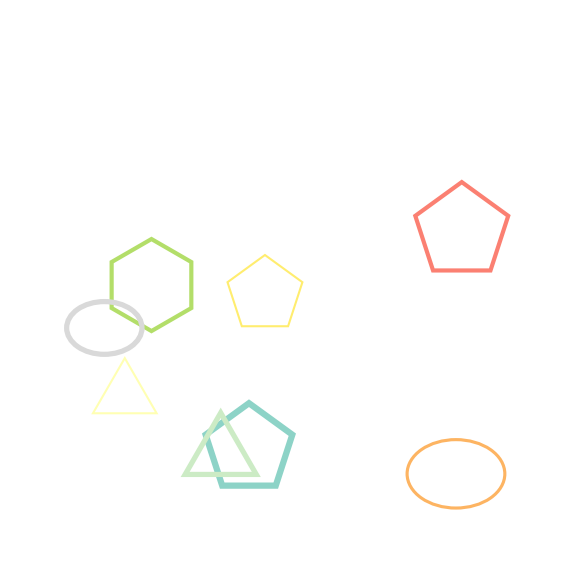[{"shape": "pentagon", "thickness": 3, "radius": 0.39, "center": [0.431, 0.222]}, {"shape": "triangle", "thickness": 1, "radius": 0.32, "center": [0.216, 0.315]}, {"shape": "pentagon", "thickness": 2, "radius": 0.42, "center": [0.8, 0.599]}, {"shape": "oval", "thickness": 1.5, "radius": 0.42, "center": [0.79, 0.179]}, {"shape": "hexagon", "thickness": 2, "radius": 0.4, "center": [0.262, 0.506]}, {"shape": "oval", "thickness": 2.5, "radius": 0.33, "center": [0.181, 0.431]}, {"shape": "triangle", "thickness": 2.5, "radius": 0.36, "center": [0.382, 0.213]}, {"shape": "pentagon", "thickness": 1, "radius": 0.34, "center": [0.459, 0.489]}]